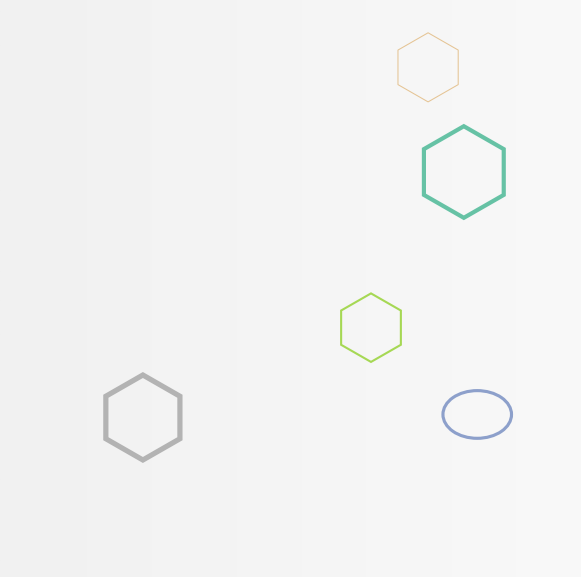[{"shape": "hexagon", "thickness": 2, "radius": 0.4, "center": [0.798, 0.701]}, {"shape": "oval", "thickness": 1.5, "radius": 0.29, "center": [0.821, 0.281]}, {"shape": "hexagon", "thickness": 1, "radius": 0.3, "center": [0.638, 0.432]}, {"shape": "hexagon", "thickness": 0.5, "radius": 0.3, "center": [0.736, 0.883]}, {"shape": "hexagon", "thickness": 2.5, "radius": 0.37, "center": [0.246, 0.276]}]